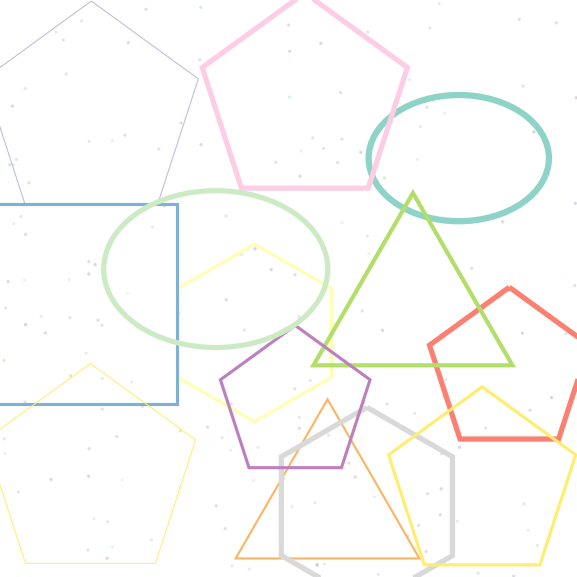[{"shape": "oval", "thickness": 3, "radius": 0.78, "center": [0.794, 0.725]}, {"shape": "hexagon", "thickness": 1.5, "radius": 0.77, "center": [0.441, 0.423]}, {"shape": "pentagon", "thickness": 0.5, "radius": 0.97, "center": [0.158, 0.802]}, {"shape": "pentagon", "thickness": 2.5, "radius": 0.73, "center": [0.882, 0.356]}, {"shape": "square", "thickness": 1.5, "radius": 0.86, "center": [0.134, 0.473]}, {"shape": "triangle", "thickness": 1, "radius": 0.92, "center": [0.567, 0.124]}, {"shape": "triangle", "thickness": 2, "radius": 0.99, "center": [0.715, 0.466]}, {"shape": "pentagon", "thickness": 2.5, "radius": 0.93, "center": [0.528, 0.825]}, {"shape": "hexagon", "thickness": 2.5, "radius": 0.86, "center": [0.635, 0.123]}, {"shape": "pentagon", "thickness": 1.5, "radius": 0.68, "center": [0.511, 0.299]}, {"shape": "oval", "thickness": 2.5, "radius": 0.97, "center": [0.374, 0.533]}, {"shape": "pentagon", "thickness": 1.5, "radius": 0.85, "center": [0.835, 0.159]}, {"shape": "pentagon", "thickness": 0.5, "radius": 0.96, "center": [0.157, 0.178]}]